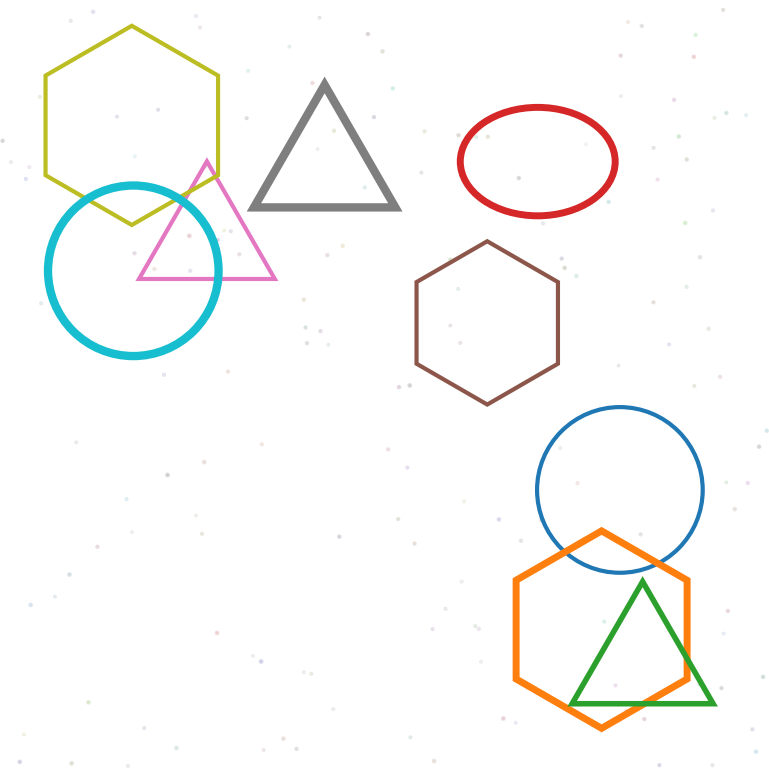[{"shape": "circle", "thickness": 1.5, "radius": 0.54, "center": [0.805, 0.364]}, {"shape": "hexagon", "thickness": 2.5, "radius": 0.64, "center": [0.781, 0.182]}, {"shape": "triangle", "thickness": 2, "radius": 0.53, "center": [0.835, 0.139]}, {"shape": "oval", "thickness": 2.5, "radius": 0.5, "center": [0.698, 0.79]}, {"shape": "hexagon", "thickness": 1.5, "radius": 0.53, "center": [0.633, 0.581]}, {"shape": "triangle", "thickness": 1.5, "radius": 0.51, "center": [0.269, 0.689]}, {"shape": "triangle", "thickness": 3, "radius": 0.53, "center": [0.422, 0.784]}, {"shape": "hexagon", "thickness": 1.5, "radius": 0.65, "center": [0.171, 0.837]}, {"shape": "circle", "thickness": 3, "radius": 0.55, "center": [0.173, 0.648]}]